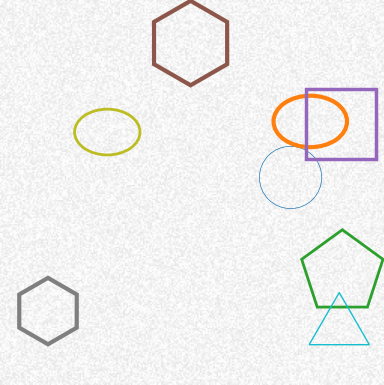[{"shape": "circle", "thickness": 0.5, "radius": 0.4, "center": [0.755, 0.539]}, {"shape": "oval", "thickness": 3, "radius": 0.48, "center": [0.806, 0.685]}, {"shape": "pentagon", "thickness": 2, "radius": 0.55, "center": [0.889, 0.292]}, {"shape": "square", "thickness": 2.5, "radius": 0.45, "center": [0.885, 0.677]}, {"shape": "hexagon", "thickness": 3, "radius": 0.55, "center": [0.495, 0.888]}, {"shape": "hexagon", "thickness": 3, "radius": 0.43, "center": [0.125, 0.192]}, {"shape": "oval", "thickness": 2, "radius": 0.42, "center": [0.279, 0.657]}, {"shape": "triangle", "thickness": 1, "radius": 0.45, "center": [0.881, 0.15]}]